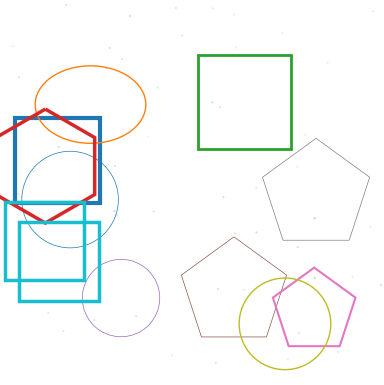[{"shape": "circle", "thickness": 0.5, "radius": 0.63, "center": [0.182, 0.482]}, {"shape": "square", "thickness": 3, "radius": 0.55, "center": [0.15, 0.583]}, {"shape": "oval", "thickness": 1, "radius": 0.72, "center": [0.235, 0.728]}, {"shape": "square", "thickness": 2, "radius": 0.61, "center": [0.635, 0.735]}, {"shape": "hexagon", "thickness": 2.5, "radius": 0.74, "center": [0.118, 0.569]}, {"shape": "circle", "thickness": 0.5, "radius": 0.5, "center": [0.314, 0.226]}, {"shape": "pentagon", "thickness": 0.5, "radius": 0.72, "center": [0.608, 0.241]}, {"shape": "pentagon", "thickness": 1.5, "radius": 0.56, "center": [0.816, 0.192]}, {"shape": "pentagon", "thickness": 0.5, "radius": 0.73, "center": [0.821, 0.494]}, {"shape": "circle", "thickness": 1, "radius": 0.59, "center": [0.74, 0.159]}, {"shape": "square", "thickness": 2.5, "radius": 0.52, "center": [0.154, 0.321]}, {"shape": "square", "thickness": 2.5, "radius": 0.51, "center": [0.116, 0.374]}]